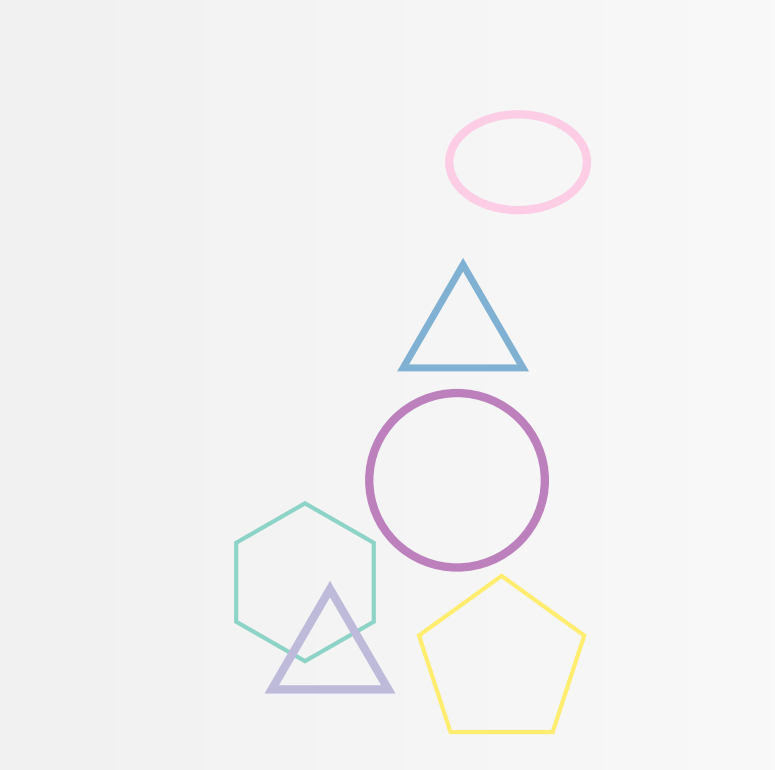[{"shape": "hexagon", "thickness": 1.5, "radius": 0.51, "center": [0.394, 0.244]}, {"shape": "triangle", "thickness": 3, "radius": 0.43, "center": [0.426, 0.148]}, {"shape": "triangle", "thickness": 2.5, "radius": 0.45, "center": [0.597, 0.567]}, {"shape": "oval", "thickness": 3, "radius": 0.44, "center": [0.669, 0.789]}, {"shape": "circle", "thickness": 3, "radius": 0.57, "center": [0.59, 0.376]}, {"shape": "pentagon", "thickness": 1.5, "radius": 0.56, "center": [0.647, 0.14]}]